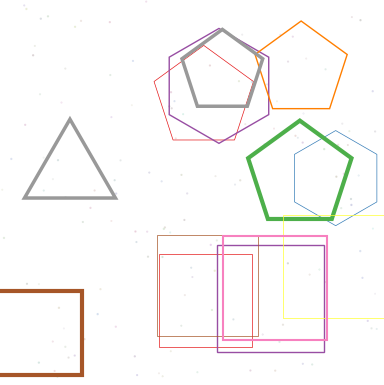[{"shape": "square", "thickness": 0.5, "radius": 0.6, "center": [0.534, 0.219]}, {"shape": "pentagon", "thickness": 0.5, "radius": 0.68, "center": [0.529, 0.746]}, {"shape": "hexagon", "thickness": 0.5, "radius": 0.62, "center": [0.872, 0.537]}, {"shape": "pentagon", "thickness": 3, "radius": 0.71, "center": [0.779, 0.545]}, {"shape": "square", "thickness": 1, "radius": 0.69, "center": [0.702, 0.224]}, {"shape": "hexagon", "thickness": 1, "radius": 0.75, "center": [0.569, 0.777]}, {"shape": "pentagon", "thickness": 1, "radius": 0.63, "center": [0.782, 0.82]}, {"shape": "square", "thickness": 0.5, "radius": 0.67, "center": [0.87, 0.307]}, {"shape": "square", "thickness": 0.5, "radius": 0.65, "center": [0.54, 0.258]}, {"shape": "square", "thickness": 3, "radius": 0.55, "center": [0.103, 0.136]}, {"shape": "square", "thickness": 1.5, "radius": 0.67, "center": [0.713, 0.251]}, {"shape": "triangle", "thickness": 2.5, "radius": 0.68, "center": [0.182, 0.554]}, {"shape": "pentagon", "thickness": 2.5, "radius": 0.55, "center": [0.578, 0.813]}]